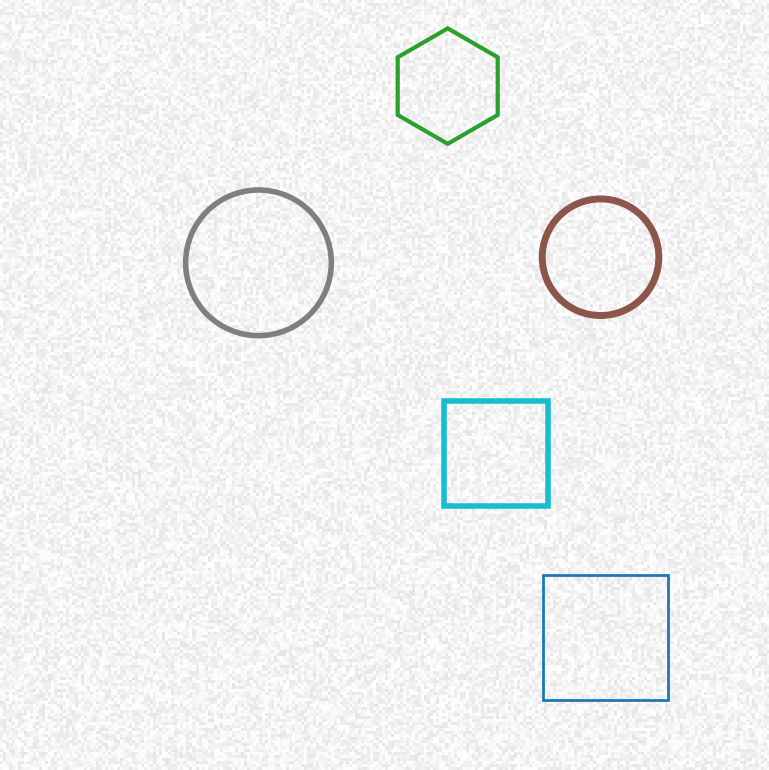[{"shape": "square", "thickness": 1, "radius": 0.41, "center": [0.786, 0.172]}, {"shape": "hexagon", "thickness": 1.5, "radius": 0.37, "center": [0.581, 0.888]}, {"shape": "circle", "thickness": 2.5, "radius": 0.38, "center": [0.78, 0.666]}, {"shape": "circle", "thickness": 2, "radius": 0.47, "center": [0.336, 0.659]}, {"shape": "square", "thickness": 2, "radius": 0.34, "center": [0.644, 0.411]}]